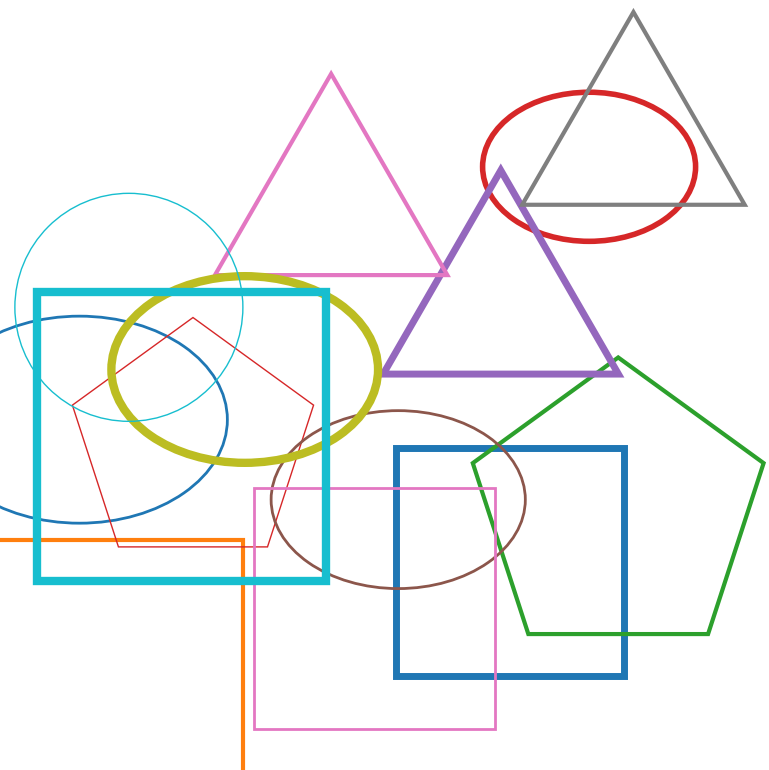[{"shape": "oval", "thickness": 1, "radius": 0.96, "center": [0.103, 0.455]}, {"shape": "square", "thickness": 2.5, "radius": 0.74, "center": [0.663, 0.27]}, {"shape": "square", "thickness": 1.5, "radius": 0.8, "center": [0.156, 0.139]}, {"shape": "pentagon", "thickness": 1.5, "radius": 0.99, "center": [0.803, 0.337]}, {"shape": "pentagon", "thickness": 0.5, "radius": 0.82, "center": [0.251, 0.423]}, {"shape": "oval", "thickness": 2, "radius": 0.69, "center": [0.765, 0.783]}, {"shape": "triangle", "thickness": 2.5, "radius": 0.88, "center": [0.65, 0.602]}, {"shape": "oval", "thickness": 1, "radius": 0.83, "center": [0.517, 0.351]}, {"shape": "square", "thickness": 1, "radius": 0.78, "center": [0.486, 0.21]}, {"shape": "triangle", "thickness": 1.5, "radius": 0.87, "center": [0.43, 0.73]}, {"shape": "triangle", "thickness": 1.5, "radius": 0.83, "center": [0.823, 0.817]}, {"shape": "oval", "thickness": 3, "radius": 0.87, "center": [0.318, 0.52]}, {"shape": "square", "thickness": 3, "radius": 0.94, "center": [0.236, 0.433]}, {"shape": "circle", "thickness": 0.5, "radius": 0.74, "center": [0.167, 0.601]}]